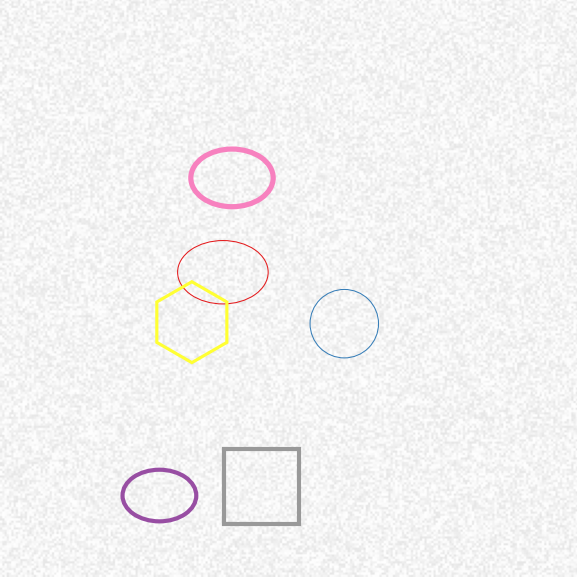[{"shape": "oval", "thickness": 0.5, "radius": 0.39, "center": [0.386, 0.528]}, {"shape": "circle", "thickness": 0.5, "radius": 0.3, "center": [0.596, 0.439]}, {"shape": "oval", "thickness": 2, "radius": 0.32, "center": [0.276, 0.141]}, {"shape": "hexagon", "thickness": 1.5, "radius": 0.35, "center": [0.332, 0.441]}, {"shape": "oval", "thickness": 2.5, "radius": 0.36, "center": [0.402, 0.691]}, {"shape": "square", "thickness": 2, "radius": 0.32, "center": [0.453, 0.157]}]